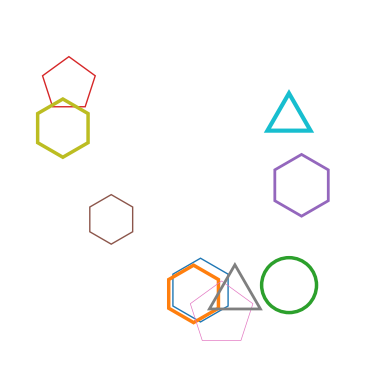[{"shape": "hexagon", "thickness": 1, "radius": 0.41, "center": [0.521, 0.247]}, {"shape": "hexagon", "thickness": 2.5, "radius": 0.37, "center": [0.503, 0.237]}, {"shape": "circle", "thickness": 2.5, "radius": 0.36, "center": [0.751, 0.259]}, {"shape": "pentagon", "thickness": 1, "radius": 0.36, "center": [0.179, 0.781]}, {"shape": "hexagon", "thickness": 2, "radius": 0.4, "center": [0.783, 0.519]}, {"shape": "hexagon", "thickness": 1, "radius": 0.32, "center": [0.289, 0.43]}, {"shape": "pentagon", "thickness": 0.5, "radius": 0.43, "center": [0.576, 0.185]}, {"shape": "triangle", "thickness": 2, "radius": 0.38, "center": [0.61, 0.236]}, {"shape": "hexagon", "thickness": 2.5, "radius": 0.38, "center": [0.163, 0.667]}, {"shape": "triangle", "thickness": 3, "radius": 0.32, "center": [0.751, 0.693]}]